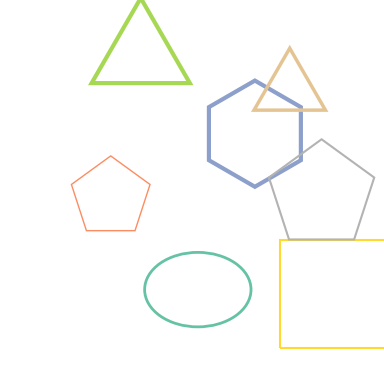[{"shape": "oval", "thickness": 2, "radius": 0.69, "center": [0.514, 0.248]}, {"shape": "pentagon", "thickness": 1, "radius": 0.54, "center": [0.288, 0.488]}, {"shape": "hexagon", "thickness": 3, "radius": 0.69, "center": [0.662, 0.653]}, {"shape": "triangle", "thickness": 3, "radius": 0.74, "center": [0.366, 0.858]}, {"shape": "square", "thickness": 1.5, "radius": 0.7, "center": [0.868, 0.236]}, {"shape": "triangle", "thickness": 2.5, "radius": 0.54, "center": [0.753, 0.768]}, {"shape": "pentagon", "thickness": 1.5, "radius": 0.72, "center": [0.835, 0.494]}]